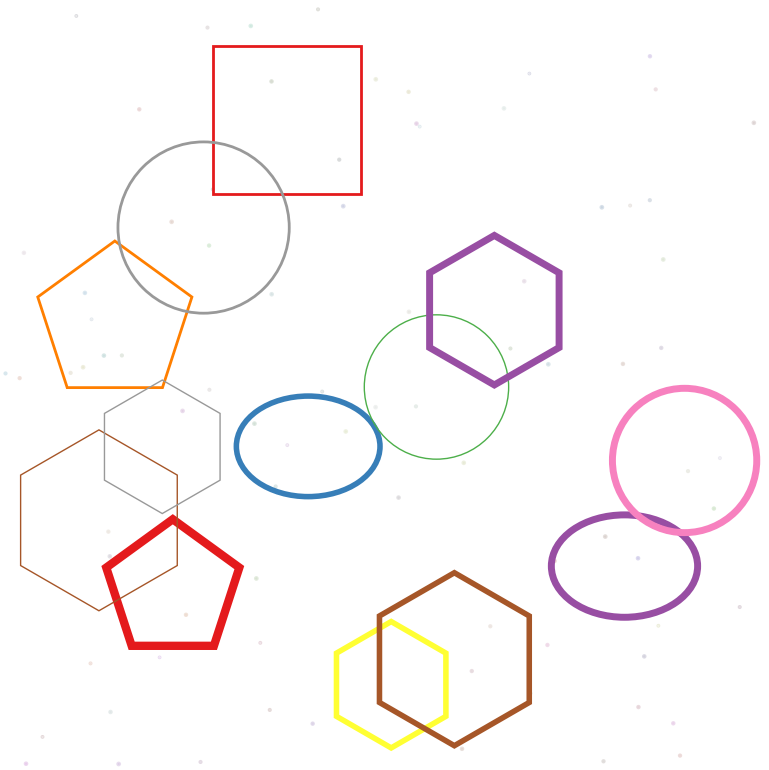[{"shape": "square", "thickness": 1, "radius": 0.48, "center": [0.373, 0.844]}, {"shape": "pentagon", "thickness": 3, "radius": 0.45, "center": [0.224, 0.235]}, {"shape": "oval", "thickness": 2, "radius": 0.47, "center": [0.4, 0.42]}, {"shape": "circle", "thickness": 0.5, "radius": 0.47, "center": [0.567, 0.497]}, {"shape": "oval", "thickness": 2.5, "radius": 0.47, "center": [0.811, 0.265]}, {"shape": "hexagon", "thickness": 2.5, "radius": 0.49, "center": [0.642, 0.597]}, {"shape": "pentagon", "thickness": 1, "radius": 0.53, "center": [0.149, 0.582]}, {"shape": "hexagon", "thickness": 2, "radius": 0.41, "center": [0.508, 0.111]}, {"shape": "hexagon", "thickness": 0.5, "radius": 0.59, "center": [0.128, 0.324]}, {"shape": "hexagon", "thickness": 2, "radius": 0.56, "center": [0.59, 0.144]}, {"shape": "circle", "thickness": 2.5, "radius": 0.47, "center": [0.889, 0.402]}, {"shape": "hexagon", "thickness": 0.5, "radius": 0.43, "center": [0.211, 0.42]}, {"shape": "circle", "thickness": 1, "radius": 0.56, "center": [0.264, 0.704]}]